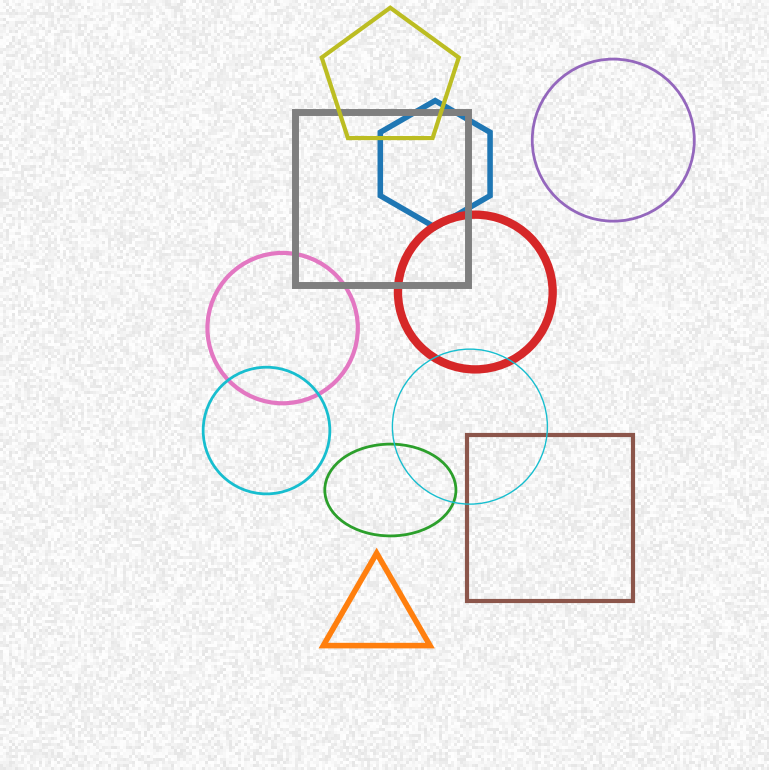[{"shape": "hexagon", "thickness": 2, "radius": 0.41, "center": [0.565, 0.787]}, {"shape": "triangle", "thickness": 2, "radius": 0.4, "center": [0.489, 0.202]}, {"shape": "oval", "thickness": 1, "radius": 0.43, "center": [0.507, 0.364]}, {"shape": "circle", "thickness": 3, "radius": 0.5, "center": [0.617, 0.621]}, {"shape": "circle", "thickness": 1, "radius": 0.53, "center": [0.796, 0.818]}, {"shape": "square", "thickness": 1.5, "radius": 0.54, "center": [0.714, 0.327]}, {"shape": "circle", "thickness": 1.5, "radius": 0.49, "center": [0.367, 0.574]}, {"shape": "square", "thickness": 2.5, "radius": 0.56, "center": [0.495, 0.742]}, {"shape": "pentagon", "thickness": 1.5, "radius": 0.47, "center": [0.507, 0.896]}, {"shape": "circle", "thickness": 1, "radius": 0.41, "center": [0.346, 0.441]}, {"shape": "circle", "thickness": 0.5, "radius": 0.5, "center": [0.61, 0.446]}]